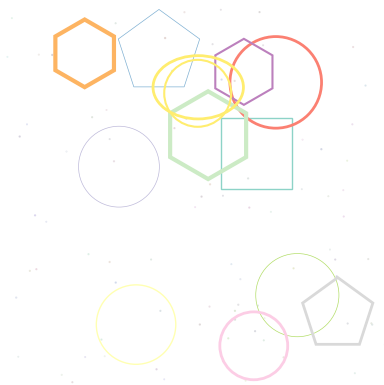[{"shape": "square", "thickness": 1, "radius": 0.46, "center": [0.666, 0.601]}, {"shape": "circle", "thickness": 1, "radius": 0.52, "center": [0.353, 0.157]}, {"shape": "circle", "thickness": 0.5, "radius": 0.52, "center": [0.309, 0.567]}, {"shape": "circle", "thickness": 2, "radius": 0.59, "center": [0.716, 0.786]}, {"shape": "pentagon", "thickness": 0.5, "radius": 0.56, "center": [0.413, 0.864]}, {"shape": "hexagon", "thickness": 3, "radius": 0.44, "center": [0.22, 0.861]}, {"shape": "circle", "thickness": 0.5, "radius": 0.54, "center": [0.772, 0.233]}, {"shape": "circle", "thickness": 2, "radius": 0.44, "center": [0.659, 0.102]}, {"shape": "pentagon", "thickness": 2, "radius": 0.48, "center": [0.877, 0.183]}, {"shape": "hexagon", "thickness": 1.5, "radius": 0.43, "center": [0.633, 0.813]}, {"shape": "hexagon", "thickness": 3, "radius": 0.57, "center": [0.541, 0.649]}, {"shape": "circle", "thickness": 1.5, "radius": 0.43, "center": [0.514, 0.758]}, {"shape": "oval", "thickness": 2, "radius": 0.59, "center": [0.515, 0.773]}]